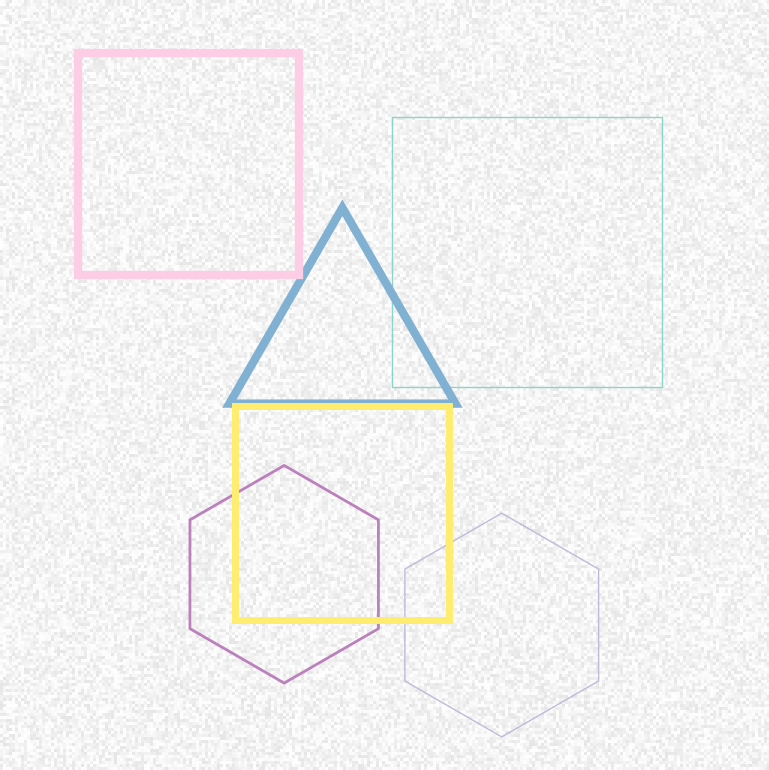[{"shape": "square", "thickness": 0.5, "radius": 0.88, "center": [0.685, 0.673]}, {"shape": "hexagon", "thickness": 0.5, "radius": 0.73, "center": [0.652, 0.188]}, {"shape": "triangle", "thickness": 3, "radius": 0.85, "center": [0.445, 0.561]}, {"shape": "square", "thickness": 3, "radius": 0.72, "center": [0.245, 0.787]}, {"shape": "hexagon", "thickness": 1, "radius": 0.71, "center": [0.369, 0.254]}, {"shape": "square", "thickness": 2.5, "radius": 0.7, "center": [0.444, 0.334]}]